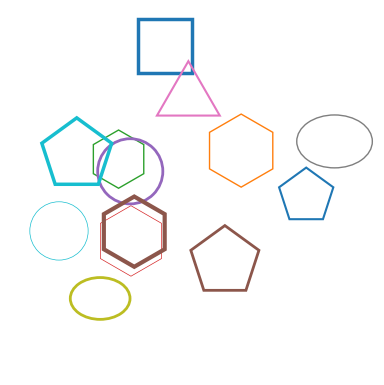[{"shape": "pentagon", "thickness": 1.5, "radius": 0.37, "center": [0.795, 0.491]}, {"shape": "square", "thickness": 2.5, "radius": 0.35, "center": [0.428, 0.88]}, {"shape": "hexagon", "thickness": 1, "radius": 0.47, "center": [0.626, 0.609]}, {"shape": "hexagon", "thickness": 1, "radius": 0.38, "center": [0.308, 0.587]}, {"shape": "hexagon", "thickness": 0.5, "radius": 0.46, "center": [0.34, 0.374]}, {"shape": "circle", "thickness": 2, "radius": 0.42, "center": [0.338, 0.555]}, {"shape": "pentagon", "thickness": 2, "radius": 0.46, "center": [0.584, 0.321]}, {"shape": "hexagon", "thickness": 3, "radius": 0.46, "center": [0.349, 0.398]}, {"shape": "triangle", "thickness": 1.5, "radius": 0.47, "center": [0.489, 0.747]}, {"shape": "oval", "thickness": 1, "radius": 0.49, "center": [0.869, 0.633]}, {"shape": "oval", "thickness": 2, "radius": 0.39, "center": [0.26, 0.225]}, {"shape": "pentagon", "thickness": 2.5, "radius": 0.48, "center": [0.199, 0.598]}, {"shape": "circle", "thickness": 0.5, "radius": 0.38, "center": [0.153, 0.4]}]